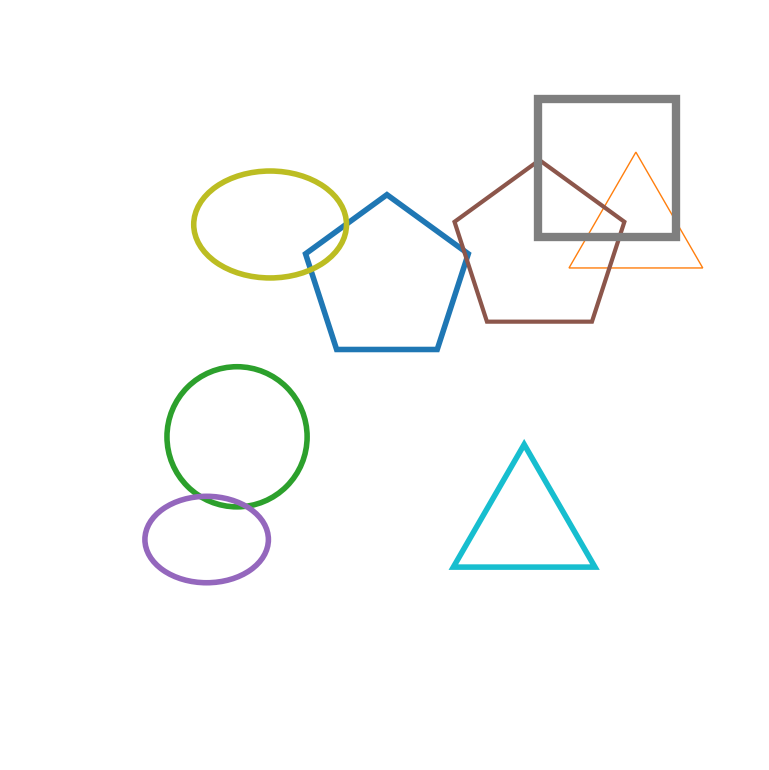[{"shape": "pentagon", "thickness": 2, "radius": 0.56, "center": [0.502, 0.636]}, {"shape": "triangle", "thickness": 0.5, "radius": 0.5, "center": [0.826, 0.702]}, {"shape": "circle", "thickness": 2, "radius": 0.46, "center": [0.308, 0.433]}, {"shape": "oval", "thickness": 2, "radius": 0.4, "center": [0.268, 0.299]}, {"shape": "pentagon", "thickness": 1.5, "radius": 0.58, "center": [0.701, 0.676]}, {"shape": "square", "thickness": 3, "radius": 0.45, "center": [0.788, 0.781]}, {"shape": "oval", "thickness": 2, "radius": 0.5, "center": [0.351, 0.708]}, {"shape": "triangle", "thickness": 2, "radius": 0.53, "center": [0.681, 0.317]}]